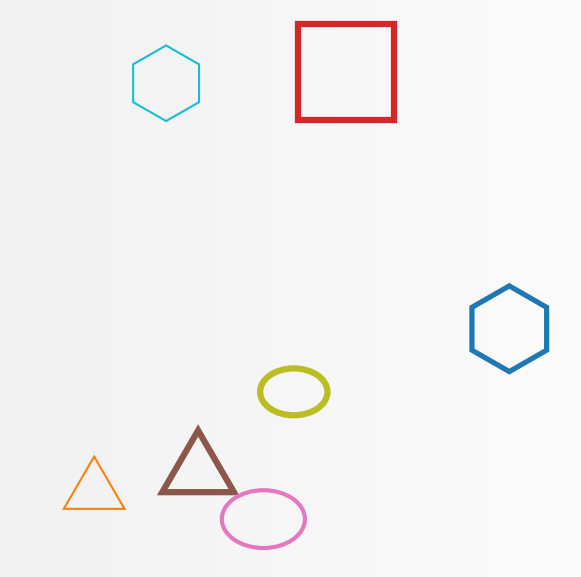[{"shape": "hexagon", "thickness": 2.5, "radius": 0.37, "center": [0.876, 0.43]}, {"shape": "triangle", "thickness": 1, "radius": 0.3, "center": [0.162, 0.148]}, {"shape": "square", "thickness": 3, "radius": 0.41, "center": [0.596, 0.874]}, {"shape": "triangle", "thickness": 3, "radius": 0.36, "center": [0.341, 0.182]}, {"shape": "oval", "thickness": 2, "radius": 0.36, "center": [0.453, 0.1]}, {"shape": "oval", "thickness": 3, "radius": 0.29, "center": [0.505, 0.321]}, {"shape": "hexagon", "thickness": 1, "radius": 0.33, "center": [0.286, 0.855]}]